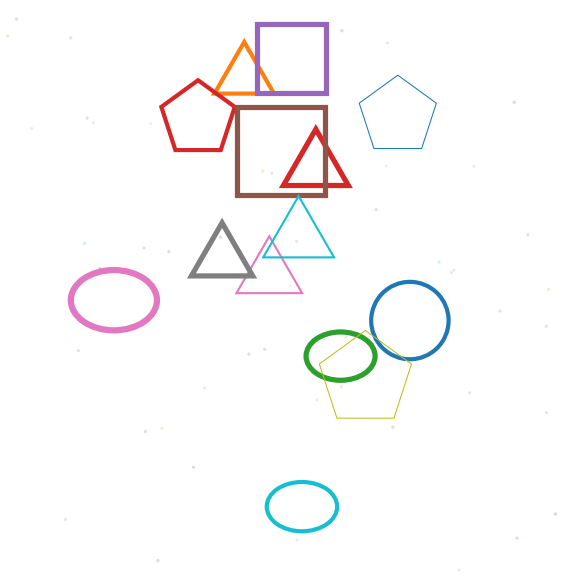[{"shape": "circle", "thickness": 2, "radius": 0.34, "center": [0.71, 0.444]}, {"shape": "pentagon", "thickness": 0.5, "radius": 0.35, "center": [0.689, 0.799]}, {"shape": "triangle", "thickness": 2, "radius": 0.3, "center": [0.423, 0.867]}, {"shape": "oval", "thickness": 2.5, "radius": 0.3, "center": [0.59, 0.382]}, {"shape": "pentagon", "thickness": 2, "radius": 0.33, "center": [0.343, 0.793]}, {"shape": "triangle", "thickness": 2.5, "radius": 0.32, "center": [0.547, 0.71]}, {"shape": "square", "thickness": 2.5, "radius": 0.3, "center": [0.505, 0.898]}, {"shape": "square", "thickness": 2.5, "radius": 0.38, "center": [0.486, 0.738]}, {"shape": "oval", "thickness": 3, "radius": 0.37, "center": [0.197, 0.479]}, {"shape": "triangle", "thickness": 1, "radius": 0.33, "center": [0.466, 0.524]}, {"shape": "triangle", "thickness": 2.5, "radius": 0.31, "center": [0.385, 0.552]}, {"shape": "pentagon", "thickness": 0.5, "radius": 0.42, "center": [0.633, 0.343]}, {"shape": "triangle", "thickness": 1, "radius": 0.35, "center": [0.517, 0.589]}, {"shape": "oval", "thickness": 2, "radius": 0.3, "center": [0.523, 0.122]}]